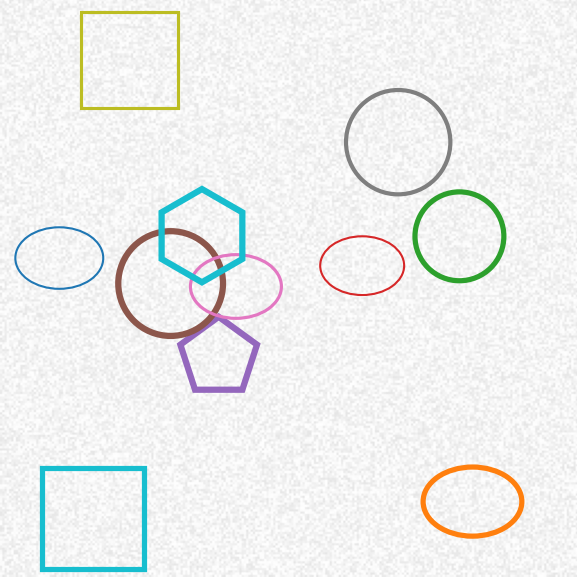[{"shape": "oval", "thickness": 1, "radius": 0.38, "center": [0.103, 0.552]}, {"shape": "oval", "thickness": 2.5, "radius": 0.43, "center": [0.818, 0.131]}, {"shape": "circle", "thickness": 2.5, "radius": 0.38, "center": [0.796, 0.59]}, {"shape": "oval", "thickness": 1, "radius": 0.36, "center": [0.627, 0.539]}, {"shape": "pentagon", "thickness": 3, "radius": 0.35, "center": [0.379, 0.381]}, {"shape": "circle", "thickness": 3, "radius": 0.45, "center": [0.295, 0.508]}, {"shape": "oval", "thickness": 1.5, "radius": 0.39, "center": [0.409, 0.503]}, {"shape": "circle", "thickness": 2, "radius": 0.45, "center": [0.69, 0.753]}, {"shape": "square", "thickness": 1.5, "radius": 0.42, "center": [0.224, 0.895]}, {"shape": "hexagon", "thickness": 3, "radius": 0.4, "center": [0.35, 0.591]}, {"shape": "square", "thickness": 2.5, "radius": 0.44, "center": [0.161, 0.102]}]